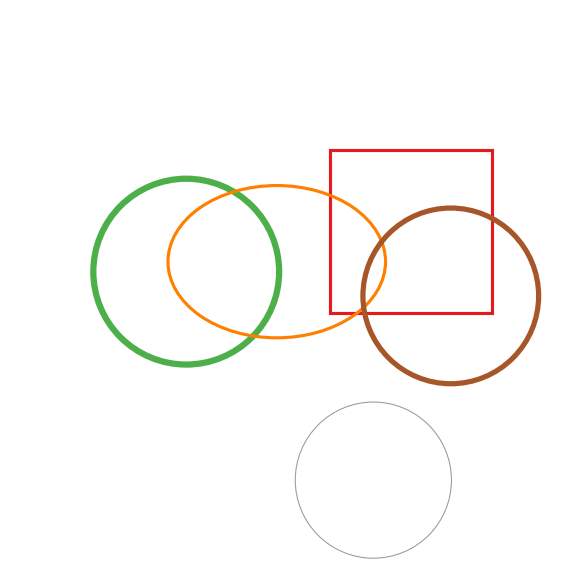[{"shape": "square", "thickness": 1.5, "radius": 0.7, "center": [0.712, 0.598]}, {"shape": "circle", "thickness": 3, "radius": 0.8, "center": [0.322, 0.529]}, {"shape": "oval", "thickness": 1.5, "radius": 0.94, "center": [0.479, 0.546]}, {"shape": "circle", "thickness": 2.5, "radius": 0.76, "center": [0.781, 0.487]}, {"shape": "circle", "thickness": 0.5, "radius": 0.68, "center": [0.647, 0.168]}]